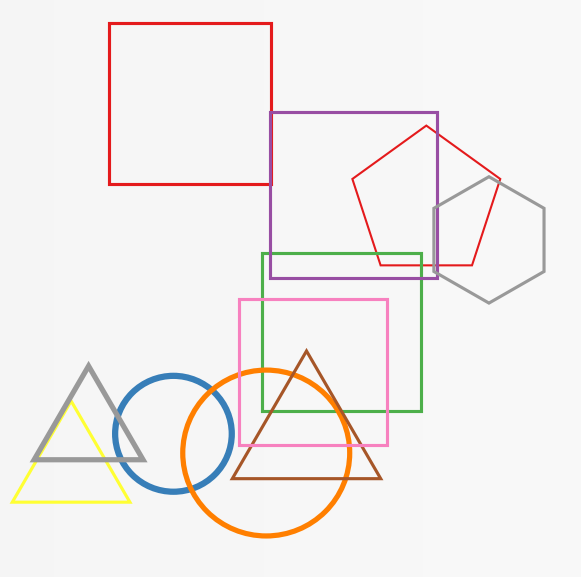[{"shape": "pentagon", "thickness": 1, "radius": 0.67, "center": [0.733, 0.648]}, {"shape": "square", "thickness": 1.5, "radius": 0.7, "center": [0.327, 0.82]}, {"shape": "circle", "thickness": 3, "radius": 0.5, "center": [0.298, 0.248]}, {"shape": "square", "thickness": 1.5, "radius": 0.69, "center": [0.587, 0.424]}, {"shape": "square", "thickness": 1.5, "radius": 0.72, "center": [0.609, 0.661]}, {"shape": "circle", "thickness": 2.5, "radius": 0.72, "center": [0.458, 0.215]}, {"shape": "triangle", "thickness": 1.5, "radius": 0.58, "center": [0.122, 0.188]}, {"shape": "triangle", "thickness": 1.5, "radius": 0.74, "center": [0.527, 0.244]}, {"shape": "square", "thickness": 1.5, "radius": 0.64, "center": [0.538, 0.355]}, {"shape": "triangle", "thickness": 2.5, "radius": 0.54, "center": [0.152, 0.257]}, {"shape": "hexagon", "thickness": 1.5, "radius": 0.55, "center": [0.841, 0.584]}]